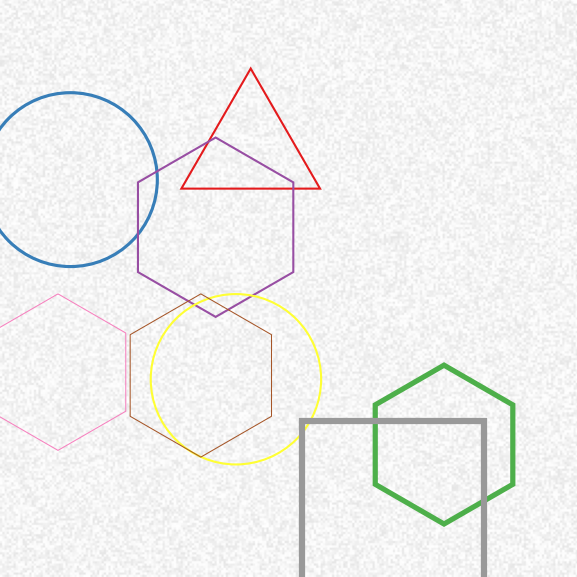[{"shape": "triangle", "thickness": 1, "radius": 0.69, "center": [0.434, 0.742]}, {"shape": "circle", "thickness": 1.5, "radius": 0.75, "center": [0.122, 0.688]}, {"shape": "hexagon", "thickness": 2.5, "radius": 0.69, "center": [0.769, 0.229]}, {"shape": "hexagon", "thickness": 1, "radius": 0.78, "center": [0.373, 0.606]}, {"shape": "circle", "thickness": 1, "radius": 0.74, "center": [0.409, 0.342]}, {"shape": "hexagon", "thickness": 0.5, "radius": 0.71, "center": [0.348, 0.349]}, {"shape": "hexagon", "thickness": 0.5, "radius": 0.68, "center": [0.1, 0.355]}, {"shape": "square", "thickness": 3, "radius": 0.79, "center": [0.681, 0.113]}]